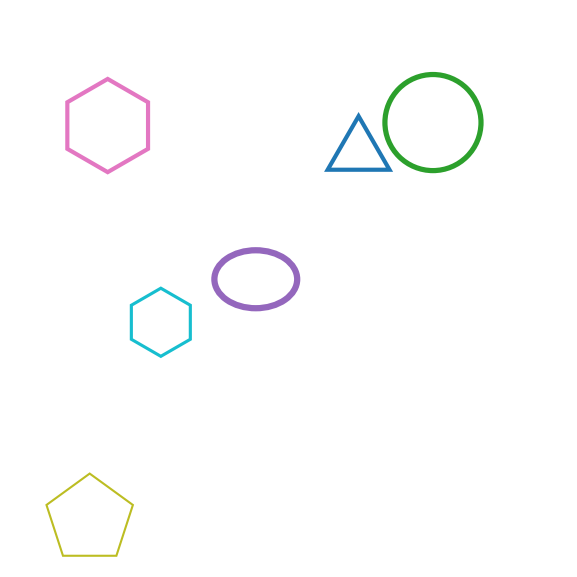[{"shape": "triangle", "thickness": 2, "radius": 0.31, "center": [0.621, 0.736]}, {"shape": "circle", "thickness": 2.5, "radius": 0.42, "center": [0.75, 0.787]}, {"shape": "oval", "thickness": 3, "radius": 0.36, "center": [0.443, 0.516]}, {"shape": "hexagon", "thickness": 2, "radius": 0.4, "center": [0.186, 0.782]}, {"shape": "pentagon", "thickness": 1, "radius": 0.39, "center": [0.155, 0.1]}, {"shape": "hexagon", "thickness": 1.5, "radius": 0.29, "center": [0.279, 0.441]}]